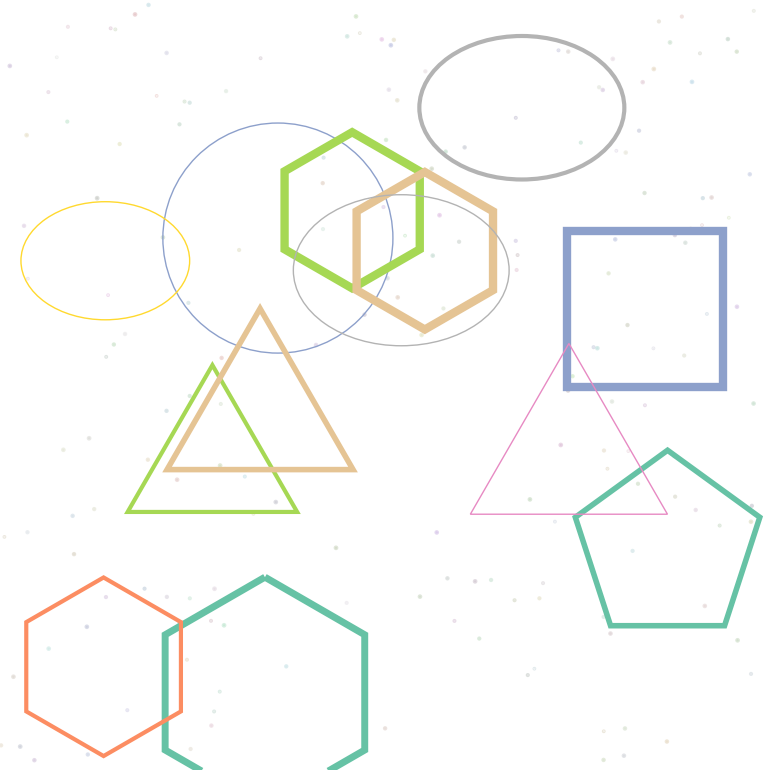[{"shape": "pentagon", "thickness": 2, "radius": 0.63, "center": [0.867, 0.289]}, {"shape": "hexagon", "thickness": 2.5, "radius": 0.75, "center": [0.344, 0.101]}, {"shape": "hexagon", "thickness": 1.5, "radius": 0.58, "center": [0.135, 0.134]}, {"shape": "circle", "thickness": 0.5, "radius": 0.75, "center": [0.361, 0.691]}, {"shape": "square", "thickness": 3, "radius": 0.51, "center": [0.838, 0.599]}, {"shape": "triangle", "thickness": 0.5, "radius": 0.74, "center": [0.739, 0.406]}, {"shape": "hexagon", "thickness": 3, "radius": 0.51, "center": [0.457, 0.727]}, {"shape": "triangle", "thickness": 1.5, "radius": 0.64, "center": [0.276, 0.399]}, {"shape": "oval", "thickness": 0.5, "radius": 0.55, "center": [0.137, 0.661]}, {"shape": "triangle", "thickness": 2, "radius": 0.7, "center": [0.338, 0.46]}, {"shape": "hexagon", "thickness": 3, "radius": 0.51, "center": [0.552, 0.674]}, {"shape": "oval", "thickness": 1.5, "radius": 0.67, "center": [0.678, 0.86]}, {"shape": "oval", "thickness": 0.5, "radius": 0.7, "center": [0.521, 0.649]}]